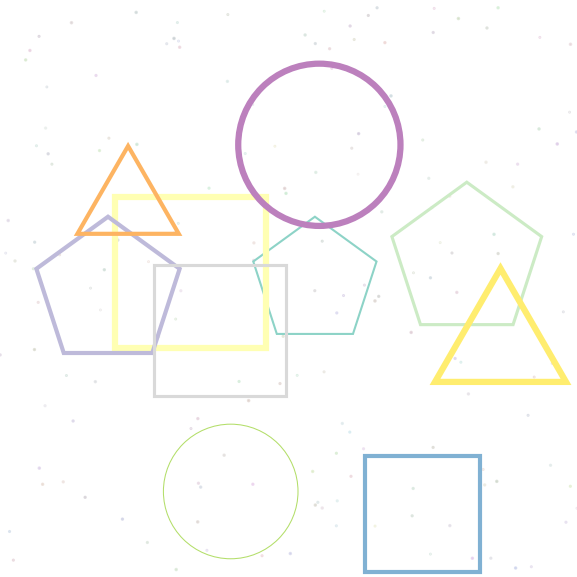[{"shape": "pentagon", "thickness": 1, "radius": 0.56, "center": [0.545, 0.512]}, {"shape": "square", "thickness": 3, "radius": 0.65, "center": [0.329, 0.528]}, {"shape": "pentagon", "thickness": 2, "radius": 0.65, "center": [0.187, 0.493]}, {"shape": "square", "thickness": 2, "radius": 0.5, "center": [0.732, 0.109]}, {"shape": "triangle", "thickness": 2, "radius": 0.51, "center": [0.222, 0.645]}, {"shape": "circle", "thickness": 0.5, "radius": 0.58, "center": [0.399, 0.148]}, {"shape": "square", "thickness": 1.5, "radius": 0.57, "center": [0.381, 0.426]}, {"shape": "circle", "thickness": 3, "radius": 0.7, "center": [0.553, 0.748]}, {"shape": "pentagon", "thickness": 1.5, "radius": 0.68, "center": [0.808, 0.547]}, {"shape": "triangle", "thickness": 3, "radius": 0.65, "center": [0.867, 0.403]}]